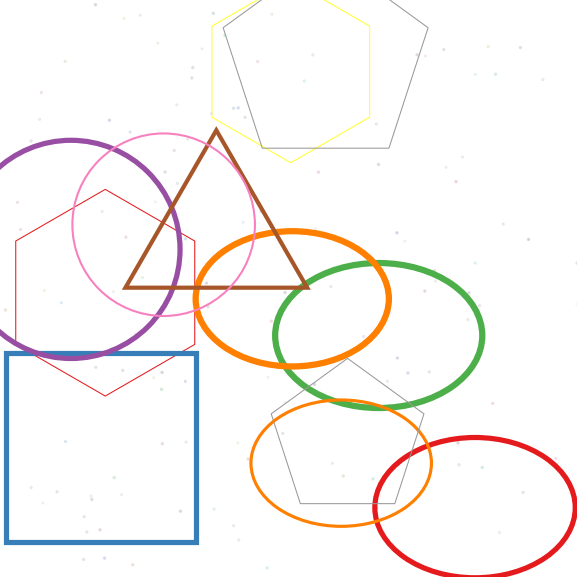[{"shape": "oval", "thickness": 2.5, "radius": 0.87, "center": [0.823, 0.12]}, {"shape": "hexagon", "thickness": 0.5, "radius": 0.89, "center": [0.182, 0.492]}, {"shape": "square", "thickness": 2.5, "radius": 0.82, "center": [0.175, 0.225]}, {"shape": "oval", "thickness": 3, "radius": 0.9, "center": [0.656, 0.418]}, {"shape": "circle", "thickness": 2.5, "radius": 0.94, "center": [0.123, 0.567]}, {"shape": "oval", "thickness": 3, "radius": 0.84, "center": [0.506, 0.482]}, {"shape": "oval", "thickness": 1.5, "radius": 0.78, "center": [0.591, 0.197]}, {"shape": "hexagon", "thickness": 0.5, "radius": 0.79, "center": [0.504, 0.875]}, {"shape": "triangle", "thickness": 2, "radius": 0.91, "center": [0.375, 0.592]}, {"shape": "circle", "thickness": 1, "radius": 0.79, "center": [0.283, 0.61]}, {"shape": "pentagon", "thickness": 0.5, "radius": 0.7, "center": [0.602, 0.24]}, {"shape": "pentagon", "thickness": 0.5, "radius": 0.93, "center": [0.564, 0.893]}]